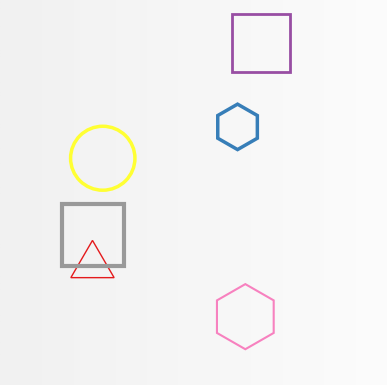[{"shape": "triangle", "thickness": 1, "radius": 0.32, "center": [0.239, 0.311]}, {"shape": "hexagon", "thickness": 2.5, "radius": 0.29, "center": [0.613, 0.67]}, {"shape": "square", "thickness": 2, "radius": 0.38, "center": [0.674, 0.889]}, {"shape": "circle", "thickness": 2.5, "radius": 0.42, "center": [0.265, 0.589]}, {"shape": "hexagon", "thickness": 1.5, "radius": 0.42, "center": [0.633, 0.178]}, {"shape": "square", "thickness": 3, "radius": 0.4, "center": [0.24, 0.39]}]